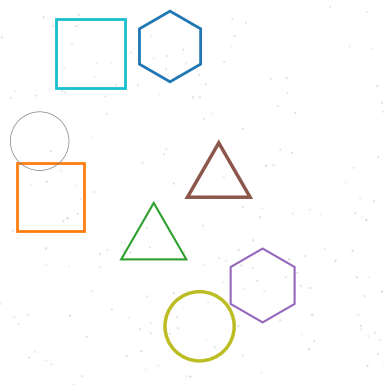[{"shape": "hexagon", "thickness": 2, "radius": 0.46, "center": [0.442, 0.879]}, {"shape": "square", "thickness": 2, "radius": 0.44, "center": [0.131, 0.489]}, {"shape": "triangle", "thickness": 1.5, "radius": 0.49, "center": [0.399, 0.375]}, {"shape": "hexagon", "thickness": 1.5, "radius": 0.48, "center": [0.682, 0.259]}, {"shape": "triangle", "thickness": 2.5, "radius": 0.47, "center": [0.568, 0.535]}, {"shape": "circle", "thickness": 0.5, "radius": 0.38, "center": [0.103, 0.633]}, {"shape": "circle", "thickness": 2.5, "radius": 0.45, "center": [0.518, 0.153]}, {"shape": "square", "thickness": 2, "radius": 0.45, "center": [0.235, 0.86]}]